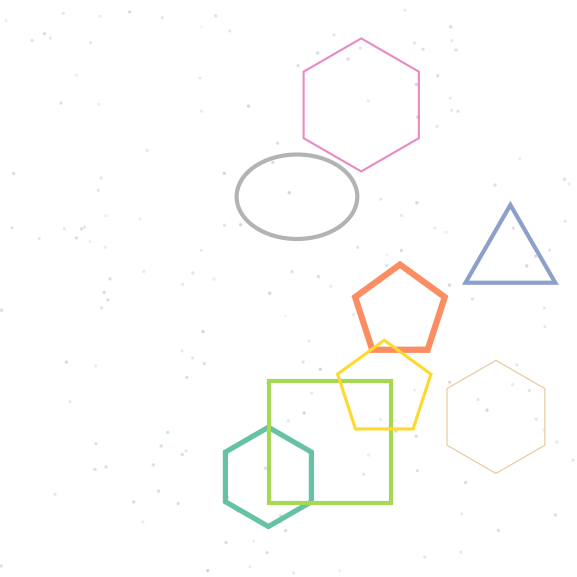[{"shape": "hexagon", "thickness": 2.5, "radius": 0.43, "center": [0.465, 0.173]}, {"shape": "pentagon", "thickness": 3, "radius": 0.41, "center": [0.693, 0.459]}, {"shape": "triangle", "thickness": 2, "radius": 0.45, "center": [0.884, 0.554]}, {"shape": "hexagon", "thickness": 1, "radius": 0.58, "center": [0.626, 0.817]}, {"shape": "square", "thickness": 2, "radius": 0.53, "center": [0.571, 0.234]}, {"shape": "pentagon", "thickness": 1.5, "radius": 0.42, "center": [0.665, 0.325]}, {"shape": "hexagon", "thickness": 0.5, "radius": 0.49, "center": [0.859, 0.277]}, {"shape": "oval", "thickness": 2, "radius": 0.52, "center": [0.514, 0.658]}]